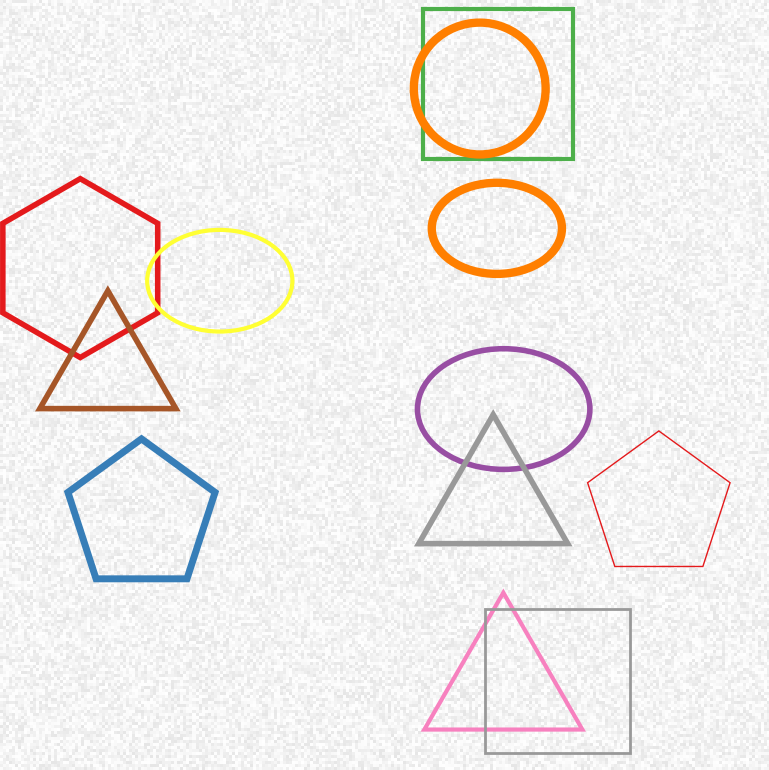[{"shape": "hexagon", "thickness": 2, "radius": 0.58, "center": [0.104, 0.652]}, {"shape": "pentagon", "thickness": 0.5, "radius": 0.49, "center": [0.856, 0.343]}, {"shape": "pentagon", "thickness": 2.5, "radius": 0.5, "center": [0.184, 0.33]}, {"shape": "square", "thickness": 1.5, "radius": 0.49, "center": [0.647, 0.891]}, {"shape": "oval", "thickness": 2, "radius": 0.56, "center": [0.654, 0.469]}, {"shape": "oval", "thickness": 3, "radius": 0.42, "center": [0.645, 0.703]}, {"shape": "circle", "thickness": 3, "radius": 0.43, "center": [0.623, 0.885]}, {"shape": "oval", "thickness": 1.5, "radius": 0.47, "center": [0.285, 0.635]}, {"shape": "triangle", "thickness": 2, "radius": 0.51, "center": [0.14, 0.52]}, {"shape": "triangle", "thickness": 1.5, "radius": 0.59, "center": [0.654, 0.112]}, {"shape": "triangle", "thickness": 2, "radius": 0.56, "center": [0.641, 0.35]}, {"shape": "square", "thickness": 1, "radius": 0.47, "center": [0.724, 0.116]}]